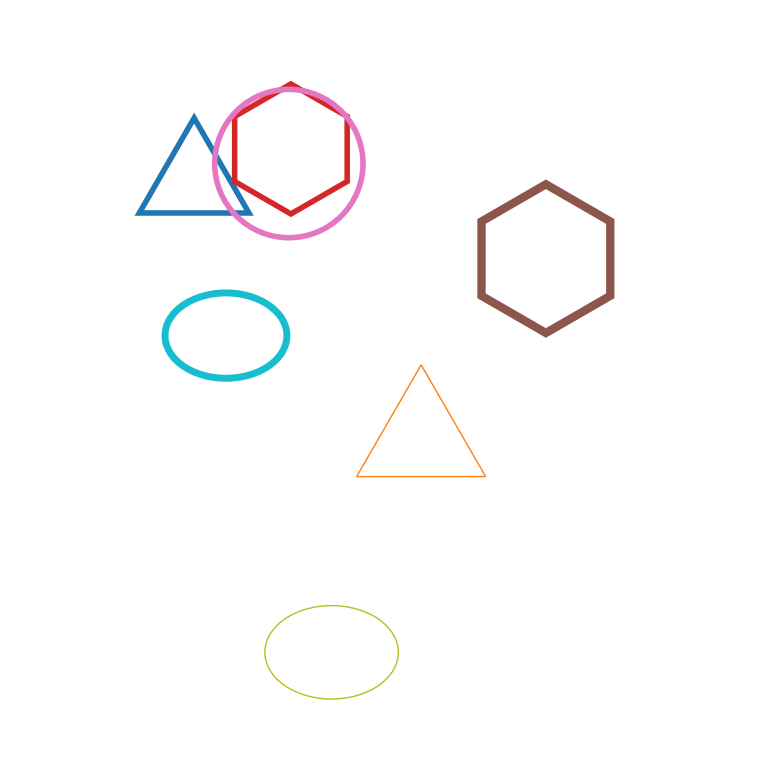[{"shape": "triangle", "thickness": 2, "radius": 0.41, "center": [0.252, 0.764]}, {"shape": "triangle", "thickness": 0.5, "radius": 0.48, "center": [0.547, 0.429]}, {"shape": "hexagon", "thickness": 2, "radius": 0.42, "center": [0.378, 0.807]}, {"shape": "hexagon", "thickness": 3, "radius": 0.48, "center": [0.709, 0.664]}, {"shape": "circle", "thickness": 2, "radius": 0.48, "center": [0.375, 0.788]}, {"shape": "oval", "thickness": 0.5, "radius": 0.43, "center": [0.431, 0.153]}, {"shape": "oval", "thickness": 2.5, "radius": 0.4, "center": [0.293, 0.564]}]